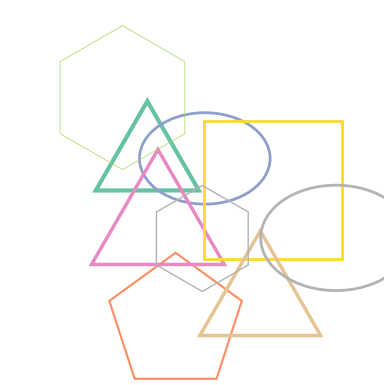[{"shape": "triangle", "thickness": 3, "radius": 0.77, "center": [0.383, 0.583]}, {"shape": "pentagon", "thickness": 1.5, "radius": 0.9, "center": [0.456, 0.163]}, {"shape": "oval", "thickness": 2, "radius": 0.85, "center": [0.532, 0.589]}, {"shape": "triangle", "thickness": 2.5, "radius": 1.0, "center": [0.41, 0.413]}, {"shape": "hexagon", "thickness": 0.5, "radius": 0.94, "center": [0.318, 0.746]}, {"shape": "square", "thickness": 2, "radius": 0.9, "center": [0.708, 0.507]}, {"shape": "triangle", "thickness": 2.5, "radius": 0.91, "center": [0.676, 0.219]}, {"shape": "oval", "thickness": 2, "radius": 0.98, "center": [0.873, 0.382]}, {"shape": "hexagon", "thickness": 1, "radius": 0.69, "center": [0.526, 0.381]}]